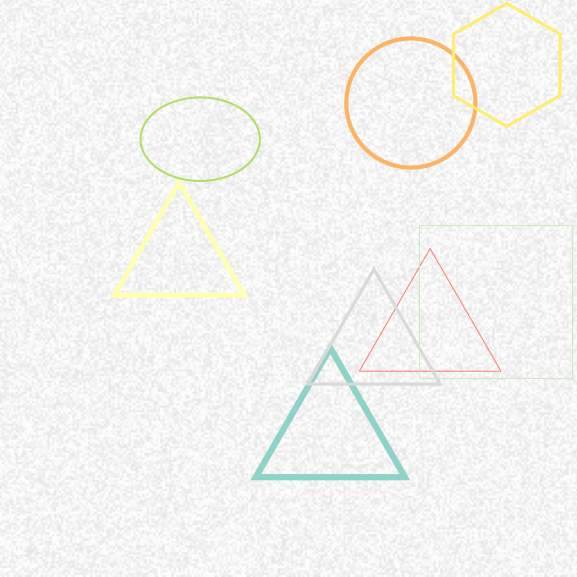[{"shape": "triangle", "thickness": 3, "radius": 0.75, "center": [0.572, 0.247]}, {"shape": "triangle", "thickness": 2.5, "radius": 0.65, "center": [0.31, 0.553]}, {"shape": "triangle", "thickness": 0.5, "radius": 0.71, "center": [0.745, 0.427]}, {"shape": "circle", "thickness": 2, "radius": 0.56, "center": [0.711, 0.821]}, {"shape": "oval", "thickness": 1, "radius": 0.52, "center": [0.347, 0.758]}, {"shape": "triangle", "thickness": 1.5, "radius": 0.66, "center": [0.648, 0.4]}, {"shape": "square", "thickness": 0.5, "radius": 0.66, "center": [0.858, 0.478]}, {"shape": "hexagon", "thickness": 1.5, "radius": 0.53, "center": [0.877, 0.887]}]